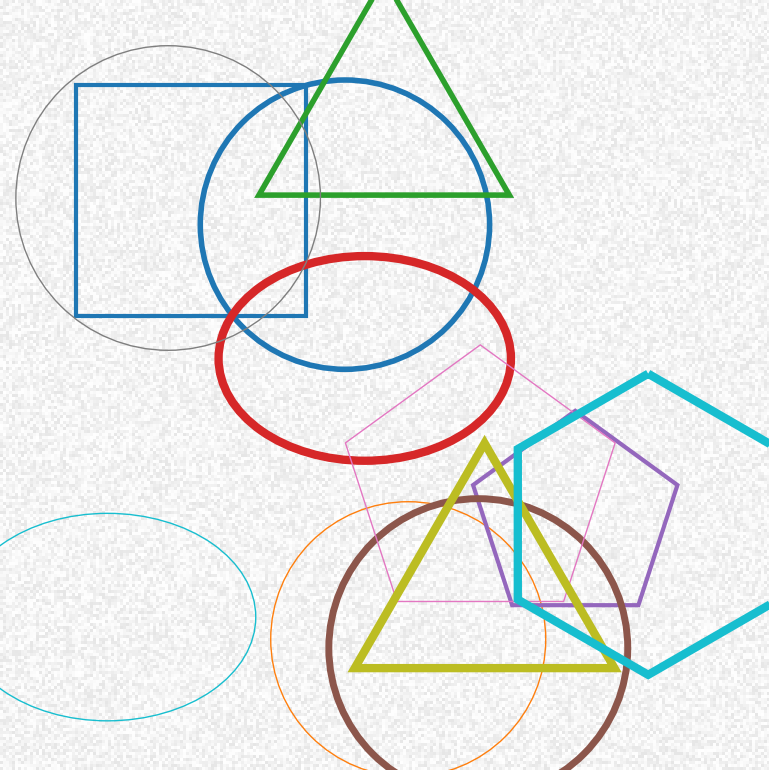[{"shape": "square", "thickness": 1.5, "radius": 0.75, "center": [0.248, 0.739]}, {"shape": "circle", "thickness": 2, "radius": 0.94, "center": [0.448, 0.708]}, {"shape": "circle", "thickness": 0.5, "radius": 0.89, "center": [0.53, 0.17]}, {"shape": "triangle", "thickness": 2, "radius": 0.94, "center": [0.499, 0.84]}, {"shape": "oval", "thickness": 3, "radius": 0.95, "center": [0.474, 0.535]}, {"shape": "pentagon", "thickness": 1.5, "radius": 0.7, "center": [0.747, 0.327]}, {"shape": "circle", "thickness": 2.5, "radius": 0.97, "center": [0.621, 0.158]}, {"shape": "pentagon", "thickness": 0.5, "radius": 0.92, "center": [0.624, 0.368]}, {"shape": "circle", "thickness": 0.5, "radius": 0.99, "center": [0.218, 0.743]}, {"shape": "triangle", "thickness": 3, "radius": 0.97, "center": [0.629, 0.23]}, {"shape": "hexagon", "thickness": 3, "radius": 0.98, "center": [0.842, 0.319]}, {"shape": "oval", "thickness": 0.5, "radius": 0.96, "center": [0.14, 0.199]}]